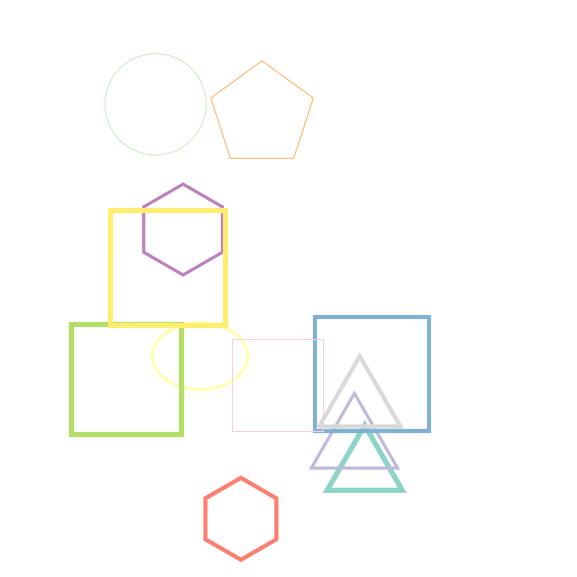[{"shape": "triangle", "thickness": 2.5, "radius": 0.38, "center": [0.632, 0.188]}, {"shape": "oval", "thickness": 1.5, "radius": 0.41, "center": [0.346, 0.382]}, {"shape": "triangle", "thickness": 1.5, "radius": 0.43, "center": [0.614, 0.232]}, {"shape": "hexagon", "thickness": 2, "radius": 0.35, "center": [0.417, 0.101]}, {"shape": "square", "thickness": 2, "radius": 0.49, "center": [0.644, 0.351]}, {"shape": "pentagon", "thickness": 0.5, "radius": 0.47, "center": [0.454, 0.8]}, {"shape": "square", "thickness": 2.5, "radius": 0.48, "center": [0.218, 0.343]}, {"shape": "square", "thickness": 0.5, "radius": 0.4, "center": [0.481, 0.333]}, {"shape": "triangle", "thickness": 2, "radius": 0.41, "center": [0.623, 0.301]}, {"shape": "hexagon", "thickness": 1.5, "radius": 0.39, "center": [0.317, 0.602]}, {"shape": "circle", "thickness": 0.5, "radius": 0.44, "center": [0.269, 0.818]}, {"shape": "square", "thickness": 2.5, "radius": 0.5, "center": [0.29, 0.536]}]